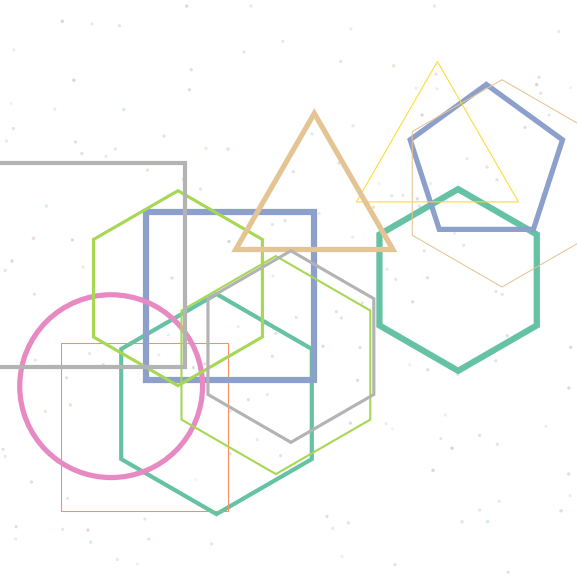[{"shape": "hexagon", "thickness": 3, "radius": 0.79, "center": [0.793, 0.514]}, {"shape": "hexagon", "thickness": 2, "radius": 0.95, "center": [0.375, 0.3]}, {"shape": "square", "thickness": 0.5, "radius": 0.73, "center": [0.25, 0.259]}, {"shape": "square", "thickness": 3, "radius": 0.73, "center": [0.398, 0.486]}, {"shape": "pentagon", "thickness": 2.5, "radius": 0.69, "center": [0.842, 0.714]}, {"shape": "circle", "thickness": 2.5, "radius": 0.79, "center": [0.192, 0.33]}, {"shape": "hexagon", "thickness": 1, "radius": 0.94, "center": [0.478, 0.367]}, {"shape": "hexagon", "thickness": 1.5, "radius": 0.84, "center": [0.308, 0.5]}, {"shape": "triangle", "thickness": 0.5, "radius": 0.81, "center": [0.757, 0.731]}, {"shape": "triangle", "thickness": 2.5, "radius": 0.79, "center": [0.544, 0.646]}, {"shape": "hexagon", "thickness": 0.5, "radius": 0.9, "center": [0.869, 0.682]}, {"shape": "square", "thickness": 2, "radius": 0.88, "center": [0.144, 0.541]}, {"shape": "hexagon", "thickness": 1.5, "radius": 0.83, "center": [0.504, 0.399]}]